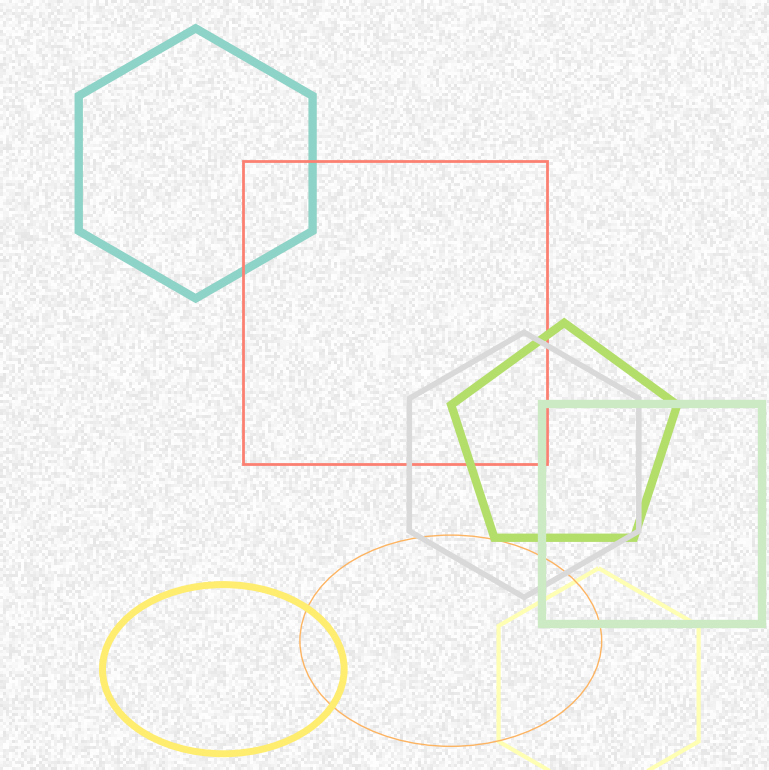[{"shape": "hexagon", "thickness": 3, "radius": 0.88, "center": [0.254, 0.788]}, {"shape": "hexagon", "thickness": 1.5, "radius": 0.75, "center": [0.777, 0.112]}, {"shape": "square", "thickness": 1, "radius": 0.99, "center": [0.513, 0.594]}, {"shape": "oval", "thickness": 0.5, "radius": 0.98, "center": [0.585, 0.168]}, {"shape": "pentagon", "thickness": 3, "radius": 0.77, "center": [0.733, 0.426]}, {"shape": "hexagon", "thickness": 2, "radius": 0.86, "center": [0.681, 0.396]}, {"shape": "square", "thickness": 3, "radius": 0.71, "center": [0.846, 0.333]}, {"shape": "oval", "thickness": 2.5, "radius": 0.78, "center": [0.29, 0.131]}]